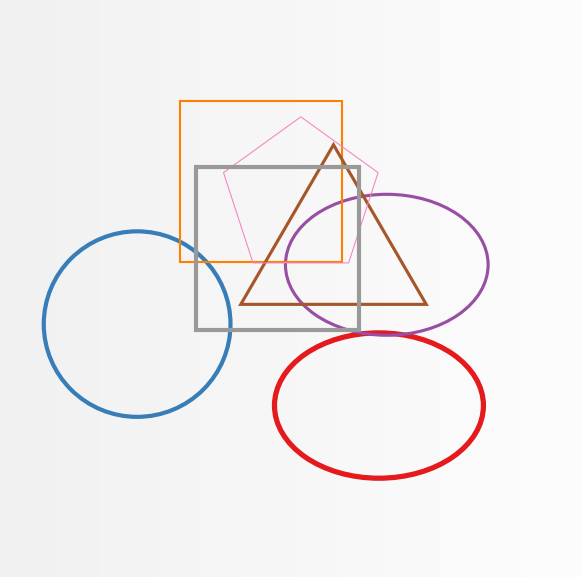[{"shape": "oval", "thickness": 2.5, "radius": 0.9, "center": [0.652, 0.297]}, {"shape": "circle", "thickness": 2, "radius": 0.8, "center": [0.236, 0.438]}, {"shape": "oval", "thickness": 1.5, "radius": 0.87, "center": [0.665, 0.541]}, {"shape": "square", "thickness": 1, "radius": 0.7, "center": [0.449, 0.685]}, {"shape": "triangle", "thickness": 1.5, "radius": 0.92, "center": [0.574, 0.564]}, {"shape": "pentagon", "thickness": 0.5, "radius": 0.7, "center": [0.518, 0.657]}, {"shape": "square", "thickness": 2, "radius": 0.7, "center": [0.477, 0.569]}]